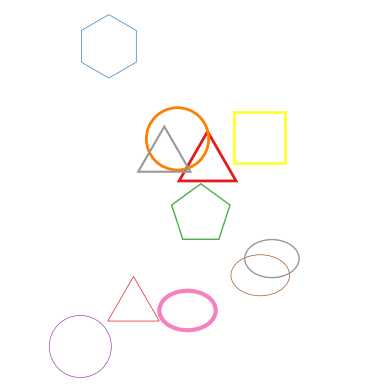[{"shape": "triangle", "thickness": 2, "radius": 0.43, "center": [0.539, 0.573]}, {"shape": "triangle", "thickness": 0.5, "radius": 0.39, "center": [0.347, 0.205]}, {"shape": "hexagon", "thickness": 0.5, "radius": 0.41, "center": [0.283, 0.88]}, {"shape": "pentagon", "thickness": 1, "radius": 0.4, "center": [0.522, 0.443]}, {"shape": "circle", "thickness": 0.5, "radius": 0.4, "center": [0.209, 0.1]}, {"shape": "circle", "thickness": 2, "radius": 0.4, "center": [0.461, 0.639]}, {"shape": "square", "thickness": 2, "radius": 0.33, "center": [0.674, 0.643]}, {"shape": "oval", "thickness": 0.5, "radius": 0.38, "center": [0.676, 0.285]}, {"shape": "oval", "thickness": 3, "radius": 0.37, "center": [0.487, 0.194]}, {"shape": "oval", "thickness": 1, "radius": 0.35, "center": [0.706, 0.328]}, {"shape": "triangle", "thickness": 1.5, "radius": 0.39, "center": [0.427, 0.593]}]